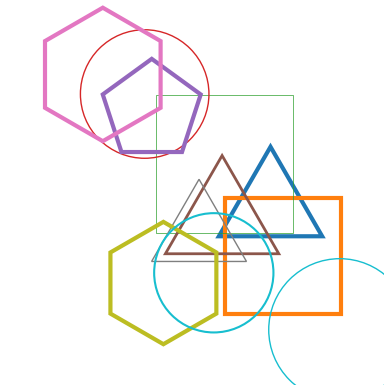[{"shape": "triangle", "thickness": 3, "radius": 0.77, "center": [0.703, 0.464]}, {"shape": "square", "thickness": 3, "radius": 0.75, "center": [0.735, 0.336]}, {"shape": "square", "thickness": 0.5, "radius": 0.89, "center": [0.583, 0.574]}, {"shape": "circle", "thickness": 1, "radius": 0.83, "center": [0.376, 0.756]}, {"shape": "pentagon", "thickness": 3, "radius": 0.67, "center": [0.394, 0.713]}, {"shape": "triangle", "thickness": 2, "radius": 0.85, "center": [0.577, 0.426]}, {"shape": "hexagon", "thickness": 3, "radius": 0.87, "center": [0.267, 0.807]}, {"shape": "triangle", "thickness": 1, "radius": 0.71, "center": [0.517, 0.392]}, {"shape": "hexagon", "thickness": 3, "radius": 0.79, "center": [0.424, 0.265]}, {"shape": "circle", "thickness": 1, "radius": 0.92, "center": [0.883, 0.144]}, {"shape": "circle", "thickness": 1.5, "radius": 0.77, "center": [0.555, 0.291]}]